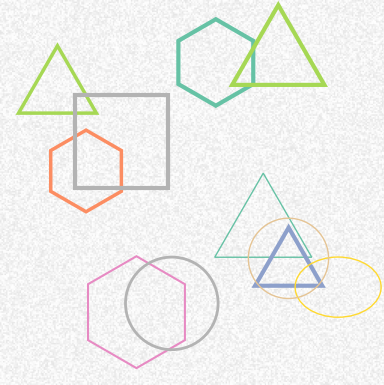[{"shape": "hexagon", "thickness": 3, "radius": 0.56, "center": [0.561, 0.838]}, {"shape": "triangle", "thickness": 1, "radius": 0.73, "center": [0.684, 0.405]}, {"shape": "hexagon", "thickness": 2.5, "radius": 0.53, "center": [0.223, 0.556]}, {"shape": "triangle", "thickness": 3, "radius": 0.5, "center": [0.75, 0.308]}, {"shape": "hexagon", "thickness": 1.5, "radius": 0.73, "center": [0.354, 0.189]}, {"shape": "triangle", "thickness": 2.5, "radius": 0.58, "center": [0.149, 0.765]}, {"shape": "triangle", "thickness": 3, "radius": 0.69, "center": [0.723, 0.849]}, {"shape": "oval", "thickness": 1, "radius": 0.56, "center": [0.878, 0.254]}, {"shape": "circle", "thickness": 1, "radius": 0.52, "center": [0.749, 0.329]}, {"shape": "circle", "thickness": 2, "radius": 0.6, "center": [0.446, 0.212]}, {"shape": "square", "thickness": 3, "radius": 0.6, "center": [0.315, 0.633]}]